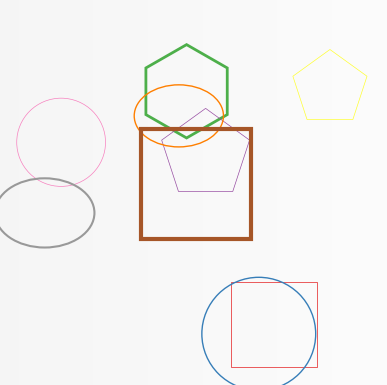[{"shape": "square", "thickness": 0.5, "radius": 0.56, "center": [0.707, 0.157]}, {"shape": "circle", "thickness": 1, "radius": 0.73, "center": [0.668, 0.133]}, {"shape": "hexagon", "thickness": 2, "radius": 0.61, "center": [0.481, 0.763]}, {"shape": "pentagon", "thickness": 0.5, "radius": 0.6, "center": [0.531, 0.599]}, {"shape": "oval", "thickness": 1, "radius": 0.58, "center": [0.462, 0.699]}, {"shape": "pentagon", "thickness": 0.5, "radius": 0.5, "center": [0.851, 0.771]}, {"shape": "square", "thickness": 3, "radius": 0.71, "center": [0.505, 0.521]}, {"shape": "circle", "thickness": 0.5, "radius": 0.57, "center": [0.158, 0.63]}, {"shape": "oval", "thickness": 1.5, "radius": 0.64, "center": [0.115, 0.447]}]